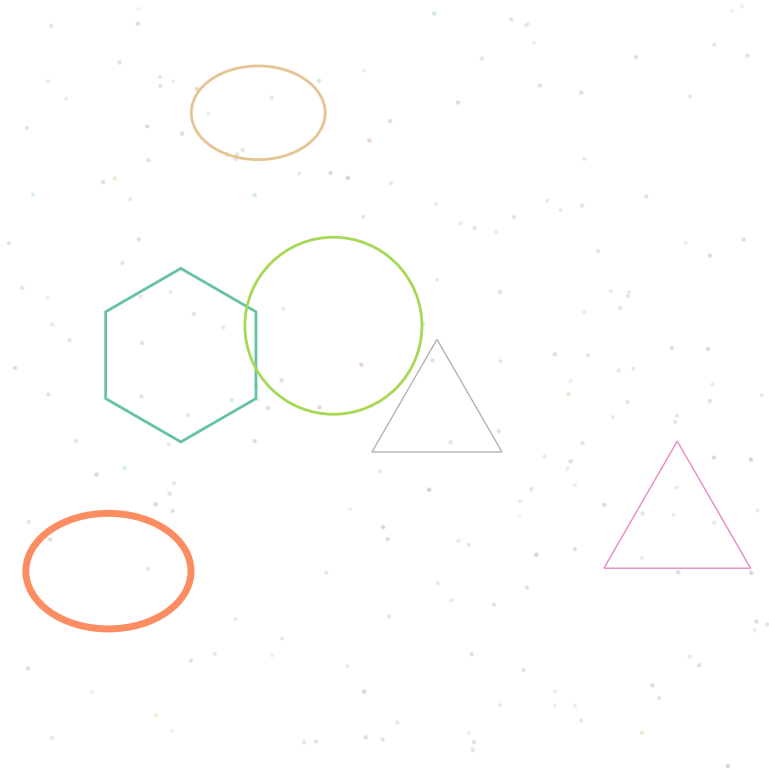[{"shape": "hexagon", "thickness": 1, "radius": 0.56, "center": [0.235, 0.539]}, {"shape": "oval", "thickness": 2.5, "radius": 0.54, "center": [0.141, 0.258]}, {"shape": "triangle", "thickness": 0.5, "radius": 0.55, "center": [0.88, 0.317]}, {"shape": "circle", "thickness": 1, "radius": 0.57, "center": [0.433, 0.577]}, {"shape": "oval", "thickness": 1, "radius": 0.43, "center": [0.335, 0.854]}, {"shape": "triangle", "thickness": 0.5, "radius": 0.49, "center": [0.568, 0.462]}]